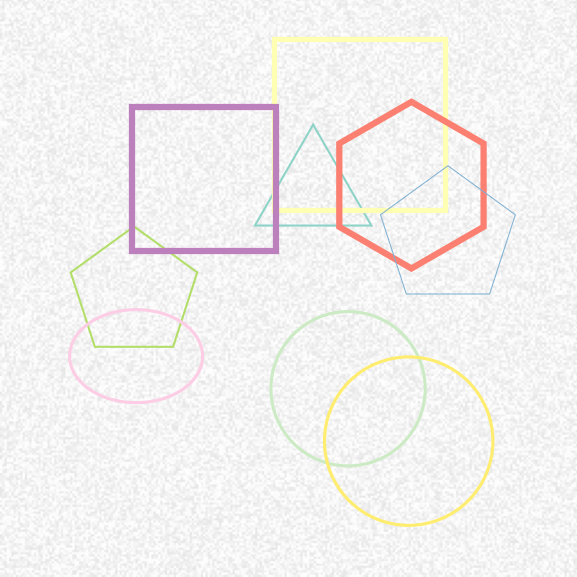[{"shape": "triangle", "thickness": 1, "radius": 0.58, "center": [0.542, 0.667]}, {"shape": "square", "thickness": 2.5, "radius": 0.74, "center": [0.622, 0.784]}, {"shape": "hexagon", "thickness": 3, "radius": 0.72, "center": [0.712, 0.679]}, {"shape": "pentagon", "thickness": 0.5, "radius": 0.61, "center": [0.776, 0.589]}, {"shape": "pentagon", "thickness": 1, "radius": 0.58, "center": [0.232, 0.492]}, {"shape": "oval", "thickness": 1.5, "radius": 0.58, "center": [0.236, 0.382]}, {"shape": "square", "thickness": 3, "radius": 0.62, "center": [0.353, 0.689]}, {"shape": "circle", "thickness": 1.5, "radius": 0.67, "center": [0.603, 0.326]}, {"shape": "circle", "thickness": 1.5, "radius": 0.73, "center": [0.708, 0.235]}]